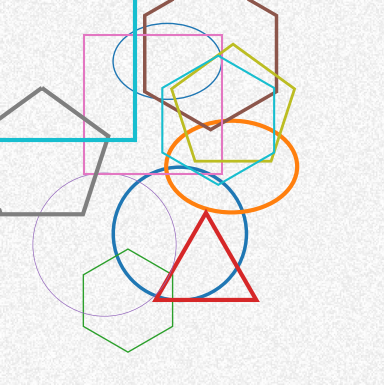[{"shape": "circle", "thickness": 2.5, "radius": 0.87, "center": [0.467, 0.393]}, {"shape": "oval", "thickness": 1, "radius": 0.7, "center": [0.435, 0.841]}, {"shape": "oval", "thickness": 3, "radius": 0.85, "center": [0.602, 0.567]}, {"shape": "hexagon", "thickness": 1, "radius": 0.67, "center": [0.332, 0.219]}, {"shape": "triangle", "thickness": 3, "radius": 0.75, "center": [0.535, 0.296]}, {"shape": "circle", "thickness": 0.5, "radius": 0.93, "center": [0.271, 0.365]}, {"shape": "hexagon", "thickness": 2.5, "radius": 0.99, "center": [0.547, 0.861]}, {"shape": "square", "thickness": 1.5, "radius": 0.9, "center": [0.397, 0.729]}, {"shape": "pentagon", "thickness": 3, "radius": 0.91, "center": [0.109, 0.59]}, {"shape": "pentagon", "thickness": 2, "radius": 0.84, "center": [0.605, 0.717]}, {"shape": "hexagon", "thickness": 1.5, "radius": 0.84, "center": [0.567, 0.688]}, {"shape": "square", "thickness": 3, "radius": 0.97, "center": [0.158, 0.829]}]